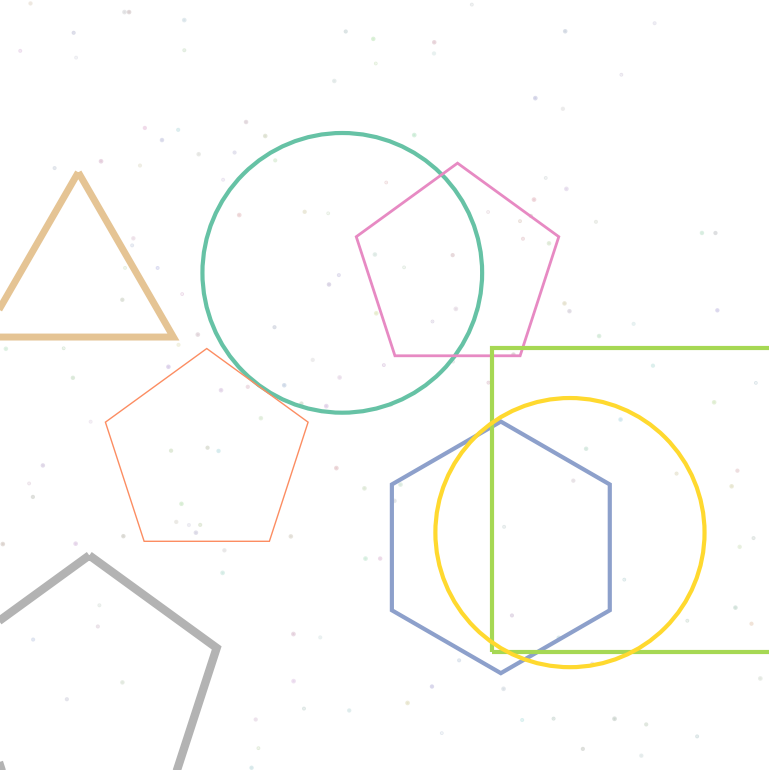[{"shape": "circle", "thickness": 1.5, "radius": 0.91, "center": [0.445, 0.646]}, {"shape": "pentagon", "thickness": 0.5, "radius": 0.69, "center": [0.269, 0.409]}, {"shape": "hexagon", "thickness": 1.5, "radius": 0.82, "center": [0.65, 0.289]}, {"shape": "pentagon", "thickness": 1, "radius": 0.69, "center": [0.594, 0.65]}, {"shape": "square", "thickness": 1.5, "radius": 0.99, "center": [0.837, 0.351]}, {"shape": "circle", "thickness": 1.5, "radius": 0.87, "center": [0.74, 0.308]}, {"shape": "triangle", "thickness": 2.5, "radius": 0.71, "center": [0.102, 0.634]}, {"shape": "pentagon", "thickness": 3, "radius": 0.87, "center": [0.116, 0.105]}]